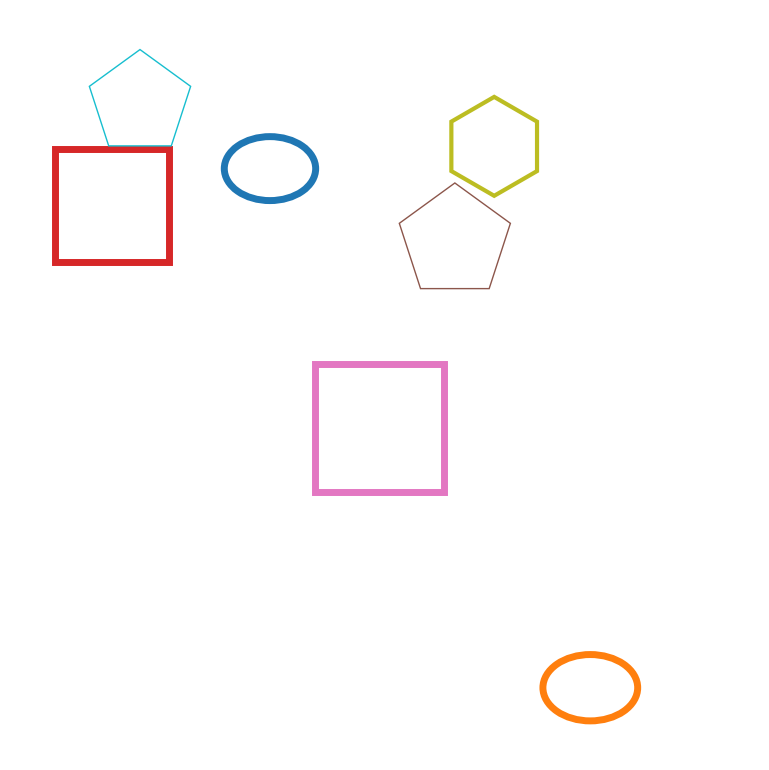[{"shape": "oval", "thickness": 2.5, "radius": 0.3, "center": [0.351, 0.781]}, {"shape": "oval", "thickness": 2.5, "radius": 0.31, "center": [0.767, 0.107]}, {"shape": "square", "thickness": 2.5, "radius": 0.37, "center": [0.145, 0.733]}, {"shape": "pentagon", "thickness": 0.5, "radius": 0.38, "center": [0.591, 0.687]}, {"shape": "square", "thickness": 2.5, "radius": 0.42, "center": [0.493, 0.444]}, {"shape": "hexagon", "thickness": 1.5, "radius": 0.32, "center": [0.642, 0.81]}, {"shape": "pentagon", "thickness": 0.5, "radius": 0.35, "center": [0.182, 0.866]}]